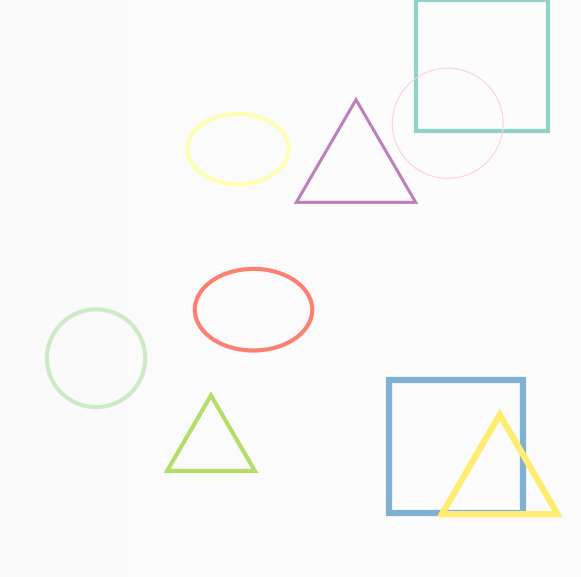[{"shape": "square", "thickness": 2, "radius": 0.57, "center": [0.83, 0.885]}, {"shape": "oval", "thickness": 2, "radius": 0.43, "center": [0.41, 0.741]}, {"shape": "oval", "thickness": 2, "radius": 0.5, "center": [0.436, 0.463]}, {"shape": "square", "thickness": 3, "radius": 0.57, "center": [0.785, 0.226]}, {"shape": "triangle", "thickness": 2, "radius": 0.44, "center": [0.363, 0.227]}, {"shape": "circle", "thickness": 0.5, "radius": 0.48, "center": [0.77, 0.786]}, {"shape": "triangle", "thickness": 1.5, "radius": 0.59, "center": [0.612, 0.708]}, {"shape": "circle", "thickness": 2, "radius": 0.42, "center": [0.165, 0.379]}, {"shape": "triangle", "thickness": 3, "radius": 0.57, "center": [0.86, 0.166]}]